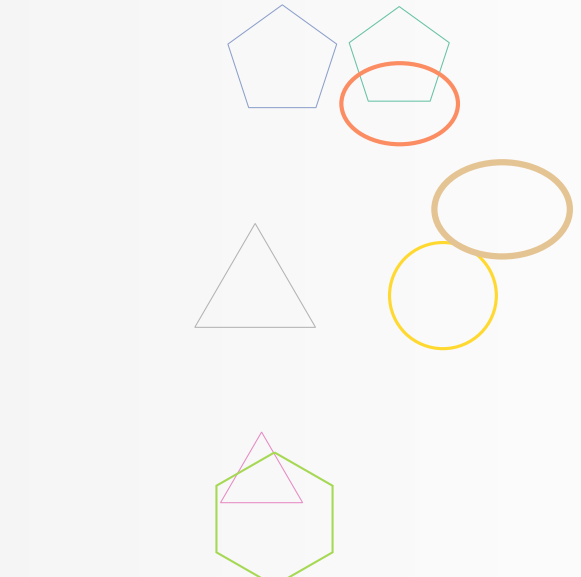[{"shape": "pentagon", "thickness": 0.5, "radius": 0.45, "center": [0.687, 0.897]}, {"shape": "oval", "thickness": 2, "radius": 0.5, "center": [0.688, 0.82]}, {"shape": "pentagon", "thickness": 0.5, "radius": 0.49, "center": [0.486, 0.892]}, {"shape": "triangle", "thickness": 0.5, "radius": 0.41, "center": [0.45, 0.169]}, {"shape": "hexagon", "thickness": 1, "radius": 0.58, "center": [0.472, 0.1]}, {"shape": "circle", "thickness": 1.5, "radius": 0.46, "center": [0.762, 0.487]}, {"shape": "oval", "thickness": 3, "radius": 0.58, "center": [0.864, 0.637]}, {"shape": "triangle", "thickness": 0.5, "radius": 0.6, "center": [0.439, 0.492]}]